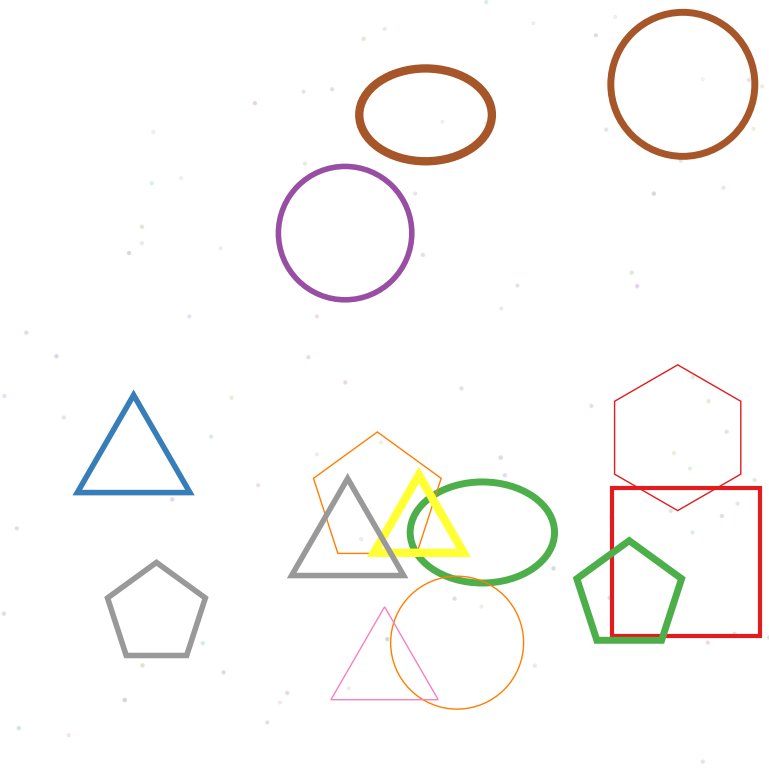[{"shape": "square", "thickness": 1.5, "radius": 0.48, "center": [0.891, 0.27]}, {"shape": "hexagon", "thickness": 0.5, "radius": 0.47, "center": [0.88, 0.432]}, {"shape": "triangle", "thickness": 2, "radius": 0.42, "center": [0.174, 0.402]}, {"shape": "oval", "thickness": 2.5, "radius": 0.47, "center": [0.626, 0.308]}, {"shape": "pentagon", "thickness": 2.5, "radius": 0.36, "center": [0.817, 0.226]}, {"shape": "circle", "thickness": 2, "radius": 0.43, "center": [0.448, 0.697]}, {"shape": "pentagon", "thickness": 0.5, "radius": 0.44, "center": [0.49, 0.352]}, {"shape": "circle", "thickness": 0.5, "radius": 0.43, "center": [0.594, 0.165]}, {"shape": "triangle", "thickness": 3, "radius": 0.34, "center": [0.544, 0.316]}, {"shape": "circle", "thickness": 2.5, "radius": 0.47, "center": [0.887, 0.89]}, {"shape": "oval", "thickness": 3, "radius": 0.43, "center": [0.553, 0.851]}, {"shape": "triangle", "thickness": 0.5, "radius": 0.4, "center": [0.499, 0.132]}, {"shape": "triangle", "thickness": 2, "radius": 0.42, "center": [0.451, 0.295]}, {"shape": "pentagon", "thickness": 2, "radius": 0.33, "center": [0.203, 0.203]}]